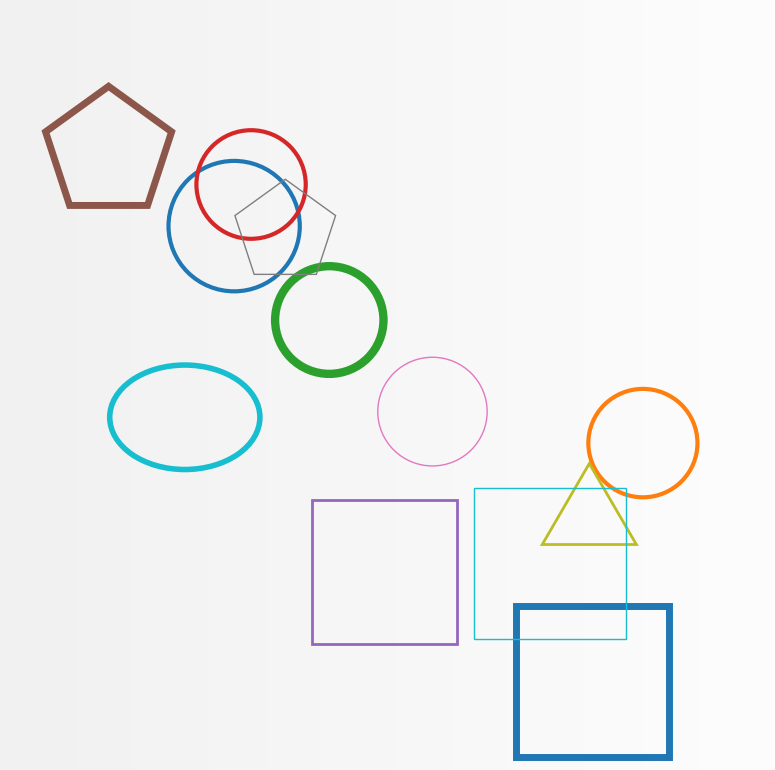[{"shape": "square", "thickness": 2.5, "radius": 0.49, "center": [0.764, 0.115]}, {"shape": "circle", "thickness": 1.5, "radius": 0.42, "center": [0.302, 0.706]}, {"shape": "circle", "thickness": 1.5, "radius": 0.35, "center": [0.83, 0.425]}, {"shape": "circle", "thickness": 3, "radius": 0.35, "center": [0.425, 0.584]}, {"shape": "circle", "thickness": 1.5, "radius": 0.35, "center": [0.324, 0.76]}, {"shape": "square", "thickness": 1, "radius": 0.47, "center": [0.496, 0.257]}, {"shape": "pentagon", "thickness": 2.5, "radius": 0.43, "center": [0.14, 0.802]}, {"shape": "circle", "thickness": 0.5, "radius": 0.35, "center": [0.558, 0.465]}, {"shape": "pentagon", "thickness": 0.5, "radius": 0.34, "center": [0.368, 0.699]}, {"shape": "triangle", "thickness": 1, "radius": 0.35, "center": [0.76, 0.328]}, {"shape": "oval", "thickness": 2, "radius": 0.48, "center": [0.238, 0.458]}, {"shape": "square", "thickness": 0.5, "radius": 0.49, "center": [0.709, 0.268]}]